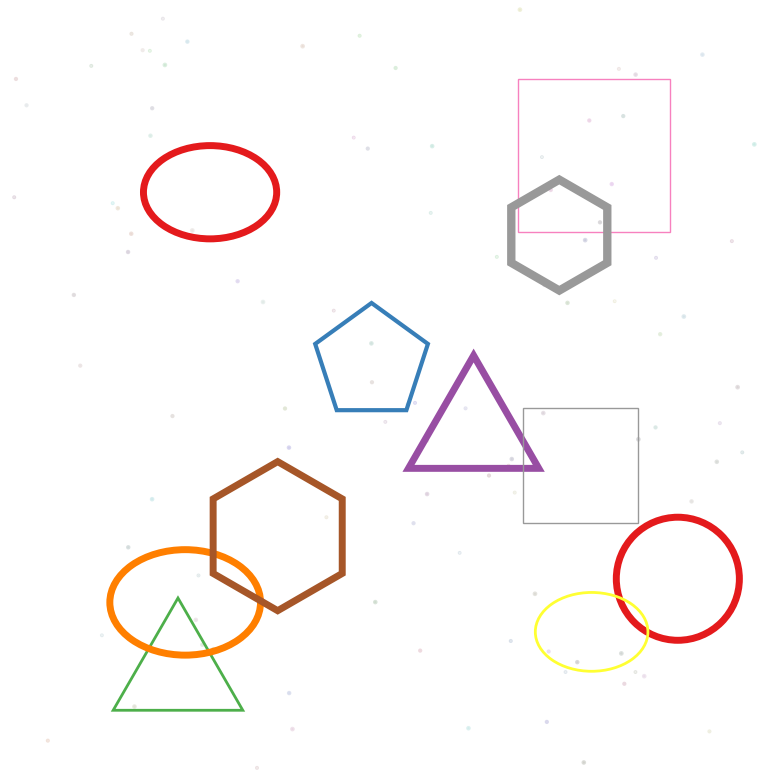[{"shape": "circle", "thickness": 2.5, "radius": 0.4, "center": [0.88, 0.248]}, {"shape": "oval", "thickness": 2.5, "radius": 0.43, "center": [0.273, 0.75]}, {"shape": "pentagon", "thickness": 1.5, "radius": 0.38, "center": [0.483, 0.53]}, {"shape": "triangle", "thickness": 1, "radius": 0.49, "center": [0.231, 0.126]}, {"shape": "triangle", "thickness": 2.5, "radius": 0.49, "center": [0.615, 0.441]}, {"shape": "oval", "thickness": 2.5, "radius": 0.49, "center": [0.24, 0.218]}, {"shape": "oval", "thickness": 1, "radius": 0.37, "center": [0.768, 0.179]}, {"shape": "hexagon", "thickness": 2.5, "radius": 0.48, "center": [0.361, 0.304]}, {"shape": "square", "thickness": 0.5, "radius": 0.5, "center": [0.771, 0.798]}, {"shape": "hexagon", "thickness": 3, "radius": 0.36, "center": [0.726, 0.695]}, {"shape": "square", "thickness": 0.5, "radius": 0.37, "center": [0.754, 0.396]}]